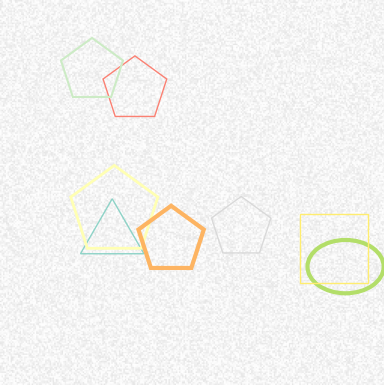[{"shape": "triangle", "thickness": 1, "radius": 0.48, "center": [0.291, 0.389]}, {"shape": "pentagon", "thickness": 2, "radius": 0.6, "center": [0.297, 0.451]}, {"shape": "pentagon", "thickness": 1, "radius": 0.43, "center": [0.35, 0.768]}, {"shape": "pentagon", "thickness": 3, "radius": 0.45, "center": [0.444, 0.376]}, {"shape": "oval", "thickness": 3, "radius": 0.49, "center": [0.898, 0.307]}, {"shape": "pentagon", "thickness": 1, "radius": 0.41, "center": [0.626, 0.409]}, {"shape": "pentagon", "thickness": 1.5, "radius": 0.42, "center": [0.239, 0.817]}, {"shape": "square", "thickness": 1, "radius": 0.44, "center": [0.868, 0.355]}]